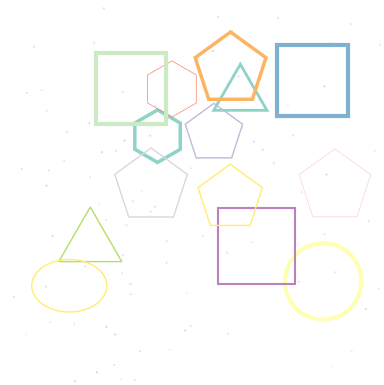[{"shape": "hexagon", "thickness": 2.5, "radius": 0.34, "center": [0.409, 0.646]}, {"shape": "triangle", "thickness": 2, "radius": 0.4, "center": [0.624, 0.753]}, {"shape": "circle", "thickness": 3, "radius": 0.5, "center": [0.839, 0.269]}, {"shape": "pentagon", "thickness": 1, "radius": 0.39, "center": [0.556, 0.653]}, {"shape": "hexagon", "thickness": 0.5, "radius": 0.36, "center": [0.447, 0.769]}, {"shape": "square", "thickness": 3, "radius": 0.46, "center": [0.813, 0.792]}, {"shape": "pentagon", "thickness": 2.5, "radius": 0.48, "center": [0.599, 0.82]}, {"shape": "triangle", "thickness": 1, "radius": 0.47, "center": [0.235, 0.368]}, {"shape": "pentagon", "thickness": 0.5, "radius": 0.49, "center": [0.87, 0.516]}, {"shape": "pentagon", "thickness": 1, "radius": 0.5, "center": [0.392, 0.517]}, {"shape": "square", "thickness": 1.5, "radius": 0.5, "center": [0.667, 0.361]}, {"shape": "square", "thickness": 3, "radius": 0.46, "center": [0.34, 0.77]}, {"shape": "oval", "thickness": 1, "radius": 0.49, "center": [0.18, 0.258]}, {"shape": "pentagon", "thickness": 1, "radius": 0.44, "center": [0.598, 0.485]}]